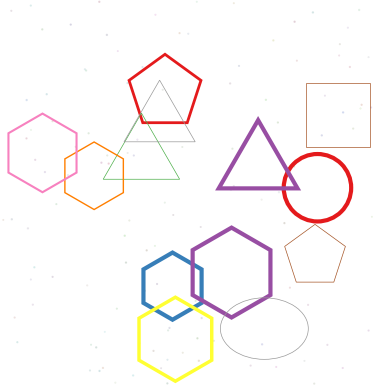[{"shape": "pentagon", "thickness": 2, "radius": 0.49, "center": [0.429, 0.761]}, {"shape": "circle", "thickness": 3, "radius": 0.44, "center": [0.825, 0.512]}, {"shape": "hexagon", "thickness": 3, "radius": 0.44, "center": [0.448, 0.257]}, {"shape": "triangle", "thickness": 0.5, "radius": 0.57, "center": [0.367, 0.592]}, {"shape": "triangle", "thickness": 3, "radius": 0.59, "center": [0.67, 0.57]}, {"shape": "hexagon", "thickness": 3, "radius": 0.58, "center": [0.601, 0.292]}, {"shape": "hexagon", "thickness": 1, "radius": 0.44, "center": [0.244, 0.543]}, {"shape": "hexagon", "thickness": 2.5, "radius": 0.55, "center": [0.456, 0.119]}, {"shape": "pentagon", "thickness": 0.5, "radius": 0.41, "center": [0.818, 0.334]}, {"shape": "square", "thickness": 0.5, "radius": 0.42, "center": [0.878, 0.701]}, {"shape": "hexagon", "thickness": 1.5, "radius": 0.51, "center": [0.11, 0.603]}, {"shape": "triangle", "thickness": 0.5, "radius": 0.53, "center": [0.415, 0.685]}, {"shape": "oval", "thickness": 0.5, "radius": 0.57, "center": [0.687, 0.147]}]